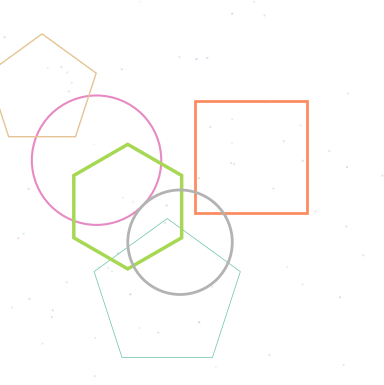[{"shape": "pentagon", "thickness": 0.5, "radius": 1.0, "center": [0.434, 0.233]}, {"shape": "square", "thickness": 2, "radius": 0.73, "center": [0.653, 0.591]}, {"shape": "circle", "thickness": 1.5, "radius": 0.84, "center": [0.251, 0.584]}, {"shape": "hexagon", "thickness": 2.5, "radius": 0.81, "center": [0.332, 0.463]}, {"shape": "pentagon", "thickness": 1, "radius": 0.74, "center": [0.109, 0.764]}, {"shape": "circle", "thickness": 2, "radius": 0.68, "center": [0.468, 0.371]}]